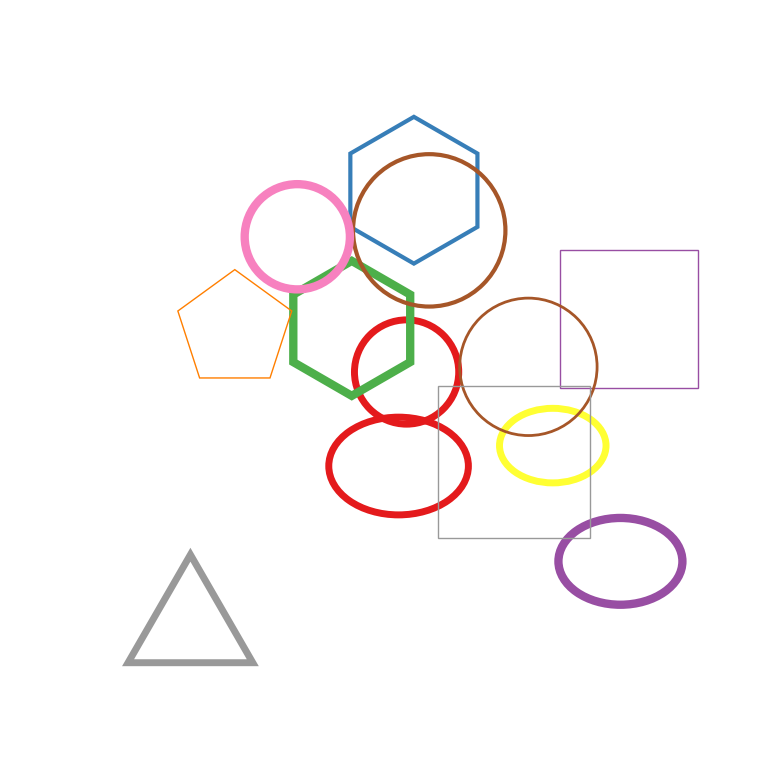[{"shape": "circle", "thickness": 2.5, "radius": 0.34, "center": [0.528, 0.517]}, {"shape": "oval", "thickness": 2.5, "radius": 0.45, "center": [0.518, 0.395]}, {"shape": "hexagon", "thickness": 1.5, "radius": 0.48, "center": [0.538, 0.753]}, {"shape": "hexagon", "thickness": 3, "radius": 0.44, "center": [0.457, 0.574]}, {"shape": "oval", "thickness": 3, "radius": 0.4, "center": [0.806, 0.271]}, {"shape": "square", "thickness": 0.5, "radius": 0.45, "center": [0.816, 0.586]}, {"shape": "pentagon", "thickness": 0.5, "radius": 0.39, "center": [0.305, 0.572]}, {"shape": "oval", "thickness": 2.5, "radius": 0.35, "center": [0.718, 0.421]}, {"shape": "circle", "thickness": 1.5, "radius": 0.49, "center": [0.557, 0.701]}, {"shape": "circle", "thickness": 1, "radius": 0.45, "center": [0.686, 0.524]}, {"shape": "circle", "thickness": 3, "radius": 0.34, "center": [0.386, 0.693]}, {"shape": "square", "thickness": 0.5, "radius": 0.5, "center": [0.668, 0.4]}, {"shape": "triangle", "thickness": 2.5, "radius": 0.47, "center": [0.247, 0.186]}]